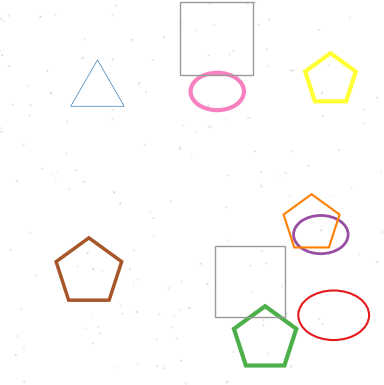[{"shape": "oval", "thickness": 1.5, "radius": 0.46, "center": [0.867, 0.181]}, {"shape": "triangle", "thickness": 0.5, "radius": 0.4, "center": [0.253, 0.764]}, {"shape": "pentagon", "thickness": 3, "radius": 0.43, "center": [0.689, 0.12]}, {"shape": "oval", "thickness": 2, "radius": 0.35, "center": [0.833, 0.391]}, {"shape": "pentagon", "thickness": 1.5, "radius": 0.38, "center": [0.809, 0.419]}, {"shape": "pentagon", "thickness": 3, "radius": 0.35, "center": [0.858, 0.793]}, {"shape": "pentagon", "thickness": 2.5, "radius": 0.45, "center": [0.231, 0.293]}, {"shape": "oval", "thickness": 3, "radius": 0.35, "center": [0.564, 0.762]}, {"shape": "square", "thickness": 1, "radius": 0.47, "center": [0.563, 0.9]}, {"shape": "square", "thickness": 1, "radius": 0.46, "center": [0.65, 0.269]}]